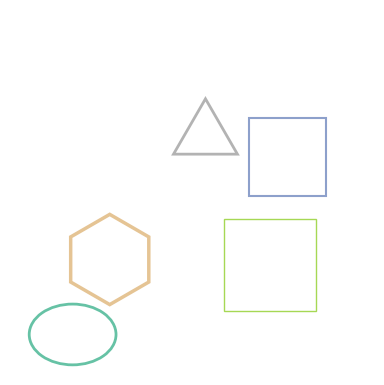[{"shape": "oval", "thickness": 2, "radius": 0.56, "center": [0.189, 0.131]}, {"shape": "square", "thickness": 1.5, "radius": 0.5, "center": [0.747, 0.592]}, {"shape": "square", "thickness": 1, "radius": 0.6, "center": [0.701, 0.312]}, {"shape": "hexagon", "thickness": 2.5, "radius": 0.59, "center": [0.285, 0.326]}, {"shape": "triangle", "thickness": 2, "radius": 0.48, "center": [0.534, 0.648]}]